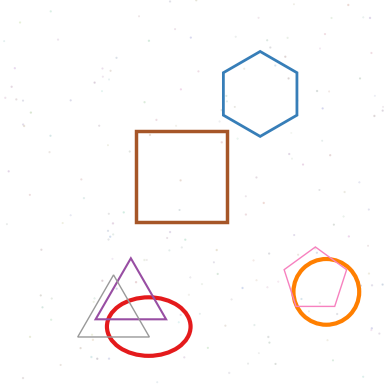[{"shape": "oval", "thickness": 3, "radius": 0.54, "center": [0.386, 0.152]}, {"shape": "hexagon", "thickness": 2, "radius": 0.55, "center": [0.676, 0.756]}, {"shape": "triangle", "thickness": 1.5, "radius": 0.53, "center": [0.34, 0.223]}, {"shape": "circle", "thickness": 3, "radius": 0.43, "center": [0.848, 0.242]}, {"shape": "square", "thickness": 2.5, "radius": 0.59, "center": [0.472, 0.541]}, {"shape": "pentagon", "thickness": 1, "radius": 0.43, "center": [0.819, 0.273]}, {"shape": "triangle", "thickness": 1, "radius": 0.54, "center": [0.295, 0.178]}]